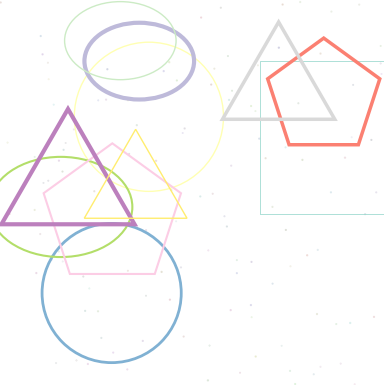[{"shape": "square", "thickness": 0.5, "radius": 0.99, "center": [0.874, 0.643]}, {"shape": "circle", "thickness": 1, "radius": 0.97, "center": [0.387, 0.697]}, {"shape": "oval", "thickness": 3, "radius": 0.71, "center": [0.362, 0.841]}, {"shape": "pentagon", "thickness": 2.5, "radius": 0.77, "center": [0.841, 0.748]}, {"shape": "circle", "thickness": 2, "radius": 0.9, "center": [0.29, 0.239]}, {"shape": "oval", "thickness": 1.5, "radius": 0.93, "center": [0.158, 0.462]}, {"shape": "pentagon", "thickness": 1.5, "radius": 0.94, "center": [0.292, 0.44]}, {"shape": "triangle", "thickness": 2.5, "radius": 0.84, "center": [0.724, 0.774]}, {"shape": "triangle", "thickness": 3, "radius": 1.0, "center": [0.177, 0.517]}, {"shape": "oval", "thickness": 1, "radius": 0.72, "center": [0.313, 0.894]}, {"shape": "triangle", "thickness": 1, "radius": 0.77, "center": [0.352, 0.51]}]